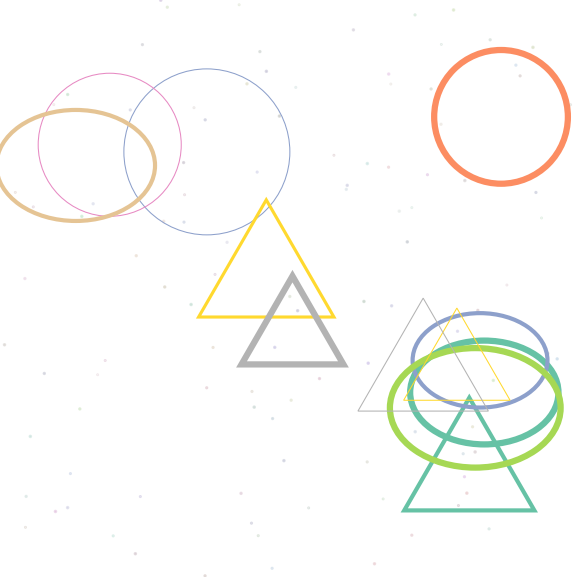[{"shape": "oval", "thickness": 3, "radius": 0.64, "center": [0.839, 0.319]}, {"shape": "triangle", "thickness": 2, "radius": 0.65, "center": [0.813, 0.18]}, {"shape": "circle", "thickness": 3, "radius": 0.58, "center": [0.868, 0.797]}, {"shape": "oval", "thickness": 2, "radius": 0.58, "center": [0.831, 0.375]}, {"shape": "circle", "thickness": 0.5, "radius": 0.72, "center": [0.358, 0.736]}, {"shape": "circle", "thickness": 0.5, "radius": 0.62, "center": [0.19, 0.748]}, {"shape": "oval", "thickness": 3, "radius": 0.74, "center": [0.823, 0.293]}, {"shape": "triangle", "thickness": 0.5, "radius": 0.53, "center": [0.791, 0.359]}, {"shape": "triangle", "thickness": 1.5, "radius": 0.68, "center": [0.461, 0.518]}, {"shape": "oval", "thickness": 2, "radius": 0.69, "center": [0.131, 0.713]}, {"shape": "triangle", "thickness": 3, "radius": 0.51, "center": [0.506, 0.419]}, {"shape": "triangle", "thickness": 0.5, "radius": 0.65, "center": [0.733, 0.352]}]